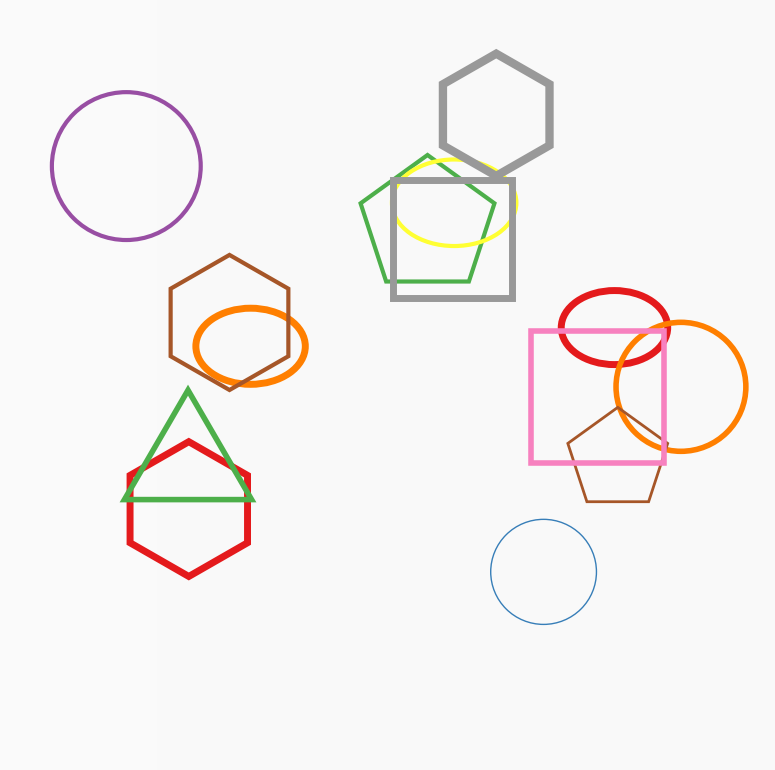[{"shape": "oval", "thickness": 2.5, "radius": 0.34, "center": [0.793, 0.575]}, {"shape": "hexagon", "thickness": 2.5, "radius": 0.44, "center": [0.244, 0.339]}, {"shape": "circle", "thickness": 0.5, "radius": 0.34, "center": [0.701, 0.257]}, {"shape": "pentagon", "thickness": 1.5, "radius": 0.45, "center": [0.552, 0.708]}, {"shape": "triangle", "thickness": 2, "radius": 0.47, "center": [0.243, 0.399]}, {"shape": "circle", "thickness": 1.5, "radius": 0.48, "center": [0.163, 0.784]}, {"shape": "circle", "thickness": 2, "radius": 0.42, "center": [0.879, 0.498]}, {"shape": "oval", "thickness": 2.5, "radius": 0.35, "center": [0.323, 0.55]}, {"shape": "oval", "thickness": 1.5, "radius": 0.4, "center": [0.586, 0.737]}, {"shape": "pentagon", "thickness": 1, "radius": 0.34, "center": [0.797, 0.403]}, {"shape": "hexagon", "thickness": 1.5, "radius": 0.44, "center": [0.296, 0.581]}, {"shape": "square", "thickness": 2, "radius": 0.43, "center": [0.771, 0.484]}, {"shape": "hexagon", "thickness": 3, "radius": 0.4, "center": [0.64, 0.851]}, {"shape": "square", "thickness": 2.5, "radius": 0.38, "center": [0.584, 0.689]}]